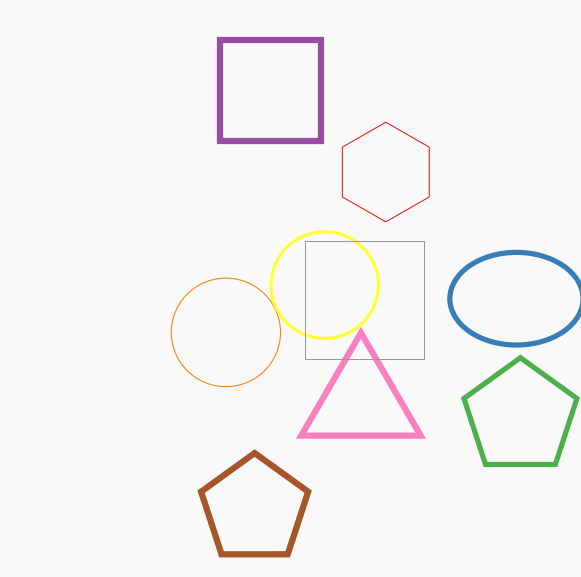[{"shape": "hexagon", "thickness": 0.5, "radius": 0.43, "center": [0.664, 0.701]}, {"shape": "oval", "thickness": 2.5, "radius": 0.57, "center": [0.889, 0.482]}, {"shape": "pentagon", "thickness": 2.5, "radius": 0.51, "center": [0.895, 0.278]}, {"shape": "square", "thickness": 3, "radius": 0.44, "center": [0.466, 0.843]}, {"shape": "circle", "thickness": 0.5, "radius": 0.47, "center": [0.389, 0.424]}, {"shape": "circle", "thickness": 1.5, "radius": 0.46, "center": [0.559, 0.506]}, {"shape": "pentagon", "thickness": 3, "radius": 0.48, "center": [0.438, 0.118]}, {"shape": "triangle", "thickness": 3, "radius": 0.59, "center": [0.621, 0.304]}, {"shape": "square", "thickness": 0.5, "radius": 0.51, "center": [0.628, 0.48]}]